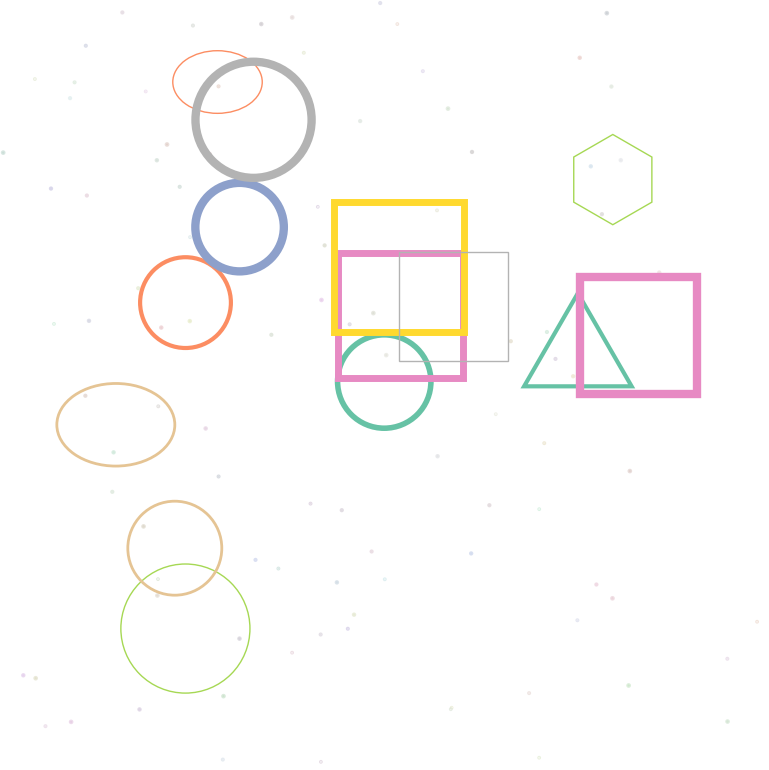[{"shape": "triangle", "thickness": 1.5, "radius": 0.4, "center": [0.75, 0.539]}, {"shape": "circle", "thickness": 2, "radius": 0.3, "center": [0.499, 0.505]}, {"shape": "oval", "thickness": 0.5, "radius": 0.29, "center": [0.282, 0.893]}, {"shape": "circle", "thickness": 1.5, "radius": 0.29, "center": [0.241, 0.607]}, {"shape": "circle", "thickness": 3, "radius": 0.29, "center": [0.311, 0.705]}, {"shape": "square", "thickness": 3, "radius": 0.38, "center": [0.829, 0.564]}, {"shape": "square", "thickness": 2.5, "radius": 0.41, "center": [0.52, 0.59]}, {"shape": "hexagon", "thickness": 0.5, "radius": 0.29, "center": [0.796, 0.767]}, {"shape": "circle", "thickness": 0.5, "radius": 0.42, "center": [0.241, 0.184]}, {"shape": "square", "thickness": 2.5, "radius": 0.42, "center": [0.518, 0.653]}, {"shape": "circle", "thickness": 1, "radius": 0.31, "center": [0.227, 0.288]}, {"shape": "oval", "thickness": 1, "radius": 0.38, "center": [0.15, 0.448]}, {"shape": "square", "thickness": 0.5, "radius": 0.36, "center": [0.589, 0.602]}, {"shape": "circle", "thickness": 3, "radius": 0.38, "center": [0.329, 0.844]}]